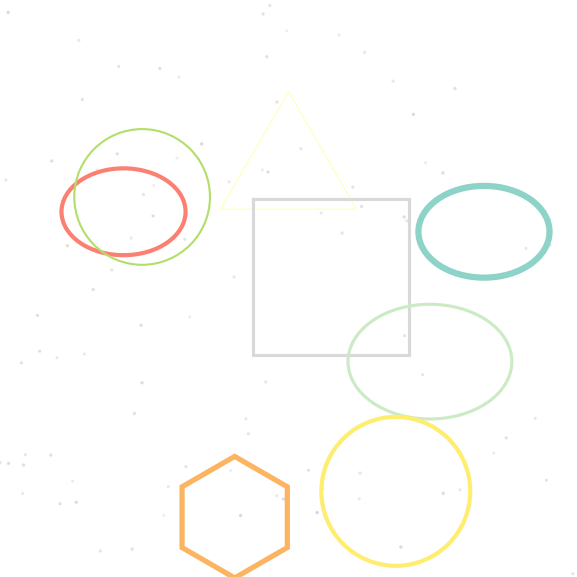[{"shape": "oval", "thickness": 3, "radius": 0.57, "center": [0.838, 0.598]}, {"shape": "triangle", "thickness": 0.5, "radius": 0.68, "center": [0.5, 0.705]}, {"shape": "oval", "thickness": 2, "radius": 0.54, "center": [0.214, 0.632]}, {"shape": "hexagon", "thickness": 2.5, "radius": 0.53, "center": [0.406, 0.104]}, {"shape": "circle", "thickness": 1, "radius": 0.59, "center": [0.246, 0.658]}, {"shape": "square", "thickness": 1.5, "radius": 0.68, "center": [0.573, 0.52]}, {"shape": "oval", "thickness": 1.5, "radius": 0.71, "center": [0.744, 0.373]}, {"shape": "circle", "thickness": 2, "radius": 0.64, "center": [0.685, 0.148]}]